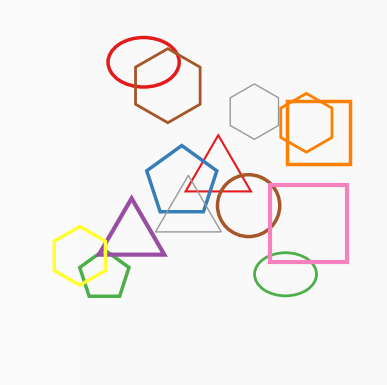[{"shape": "oval", "thickness": 2.5, "radius": 0.46, "center": [0.371, 0.838]}, {"shape": "triangle", "thickness": 1.5, "radius": 0.49, "center": [0.563, 0.551]}, {"shape": "pentagon", "thickness": 2.5, "radius": 0.48, "center": [0.469, 0.527]}, {"shape": "pentagon", "thickness": 2.5, "radius": 0.33, "center": [0.269, 0.285]}, {"shape": "oval", "thickness": 2, "radius": 0.4, "center": [0.737, 0.288]}, {"shape": "triangle", "thickness": 3, "radius": 0.49, "center": [0.34, 0.387]}, {"shape": "hexagon", "thickness": 2, "radius": 0.38, "center": [0.791, 0.681]}, {"shape": "square", "thickness": 2.5, "radius": 0.41, "center": [0.822, 0.655]}, {"shape": "hexagon", "thickness": 2.5, "radius": 0.38, "center": [0.206, 0.335]}, {"shape": "circle", "thickness": 2.5, "radius": 0.4, "center": [0.642, 0.466]}, {"shape": "hexagon", "thickness": 2, "radius": 0.48, "center": [0.433, 0.777]}, {"shape": "square", "thickness": 3, "radius": 0.5, "center": [0.796, 0.42]}, {"shape": "hexagon", "thickness": 1, "radius": 0.36, "center": [0.656, 0.71]}, {"shape": "triangle", "thickness": 1, "radius": 0.49, "center": [0.486, 0.447]}]